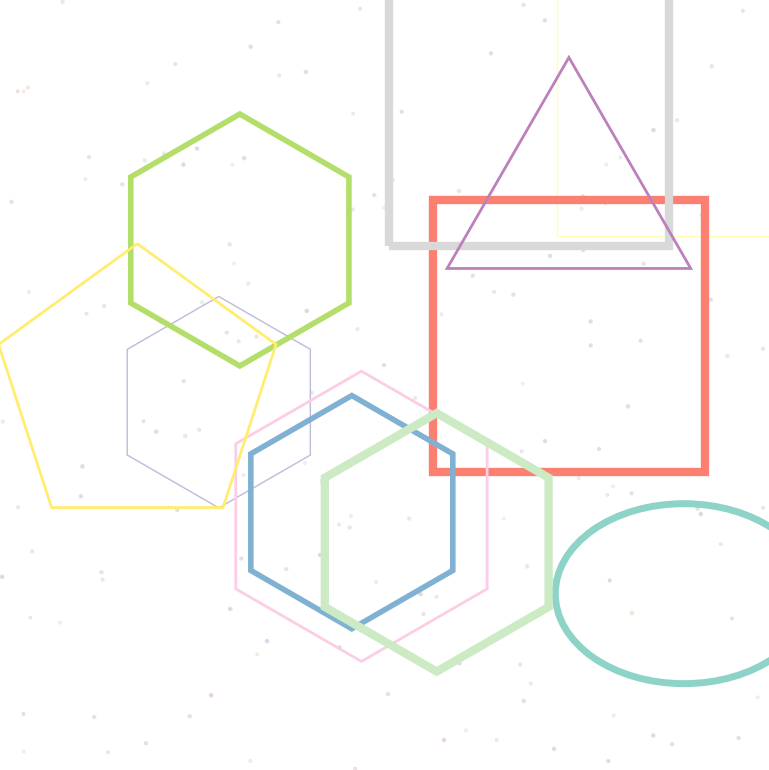[{"shape": "oval", "thickness": 2.5, "radius": 0.83, "center": [0.888, 0.229]}, {"shape": "square", "thickness": 0.5, "radius": 0.85, "center": [0.893, 0.863]}, {"shape": "hexagon", "thickness": 0.5, "radius": 0.69, "center": [0.284, 0.478]}, {"shape": "square", "thickness": 3, "radius": 0.88, "center": [0.739, 0.564]}, {"shape": "hexagon", "thickness": 2, "radius": 0.76, "center": [0.457, 0.335]}, {"shape": "hexagon", "thickness": 2, "radius": 0.82, "center": [0.311, 0.688]}, {"shape": "hexagon", "thickness": 1, "radius": 0.94, "center": [0.469, 0.329]}, {"shape": "square", "thickness": 3, "radius": 0.91, "center": [0.687, 0.863]}, {"shape": "triangle", "thickness": 1, "radius": 0.91, "center": [0.739, 0.743]}, {"shape": "hexagon", "thickness": 3, "radius": 0.84, "center": [0.567, 0.296]}, {"shape": "pentagon", "thickness": 1, "radius": 0.95, "center": [0.178, 0.494]}]